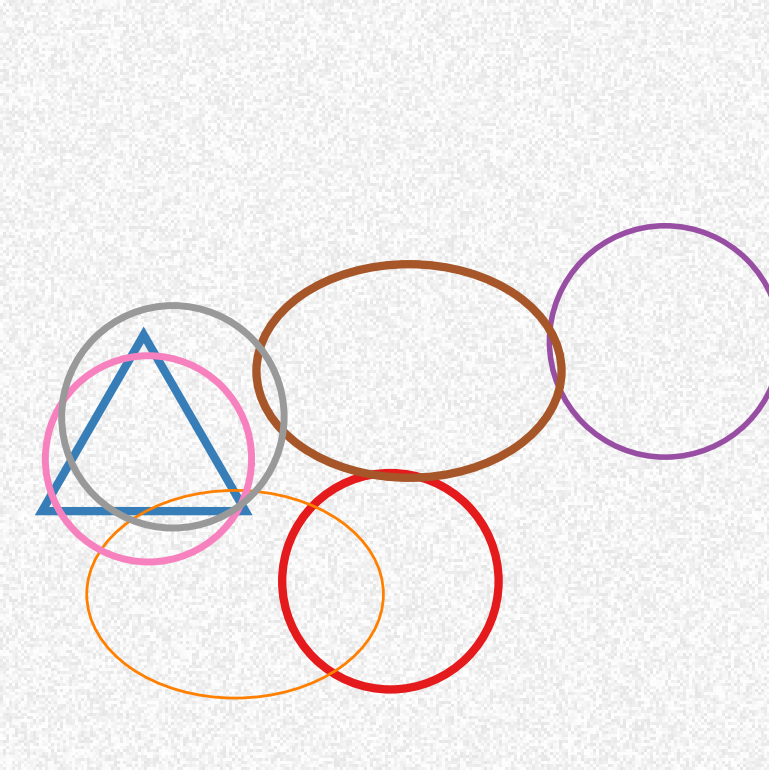[{"shape": "circle", "thickness": 3, "radius": 0.7, "center": [0.507, 0.245]}, {"shape": "triangle", "thickness": 3, "radius": 0.76, "center": [0.187, 0.412]}, {"shape": "circle", "thickness": 2, "radius": 0.75, "center": [0.864, 0.557]}, {"shape": "oval", "thickness": 1, "radius": 0.96, "center": [0.305, 0.228]}, {"shape": "oval", "thickness": 3, "radius": 0.99, "center": [0.531, 0.518]}, {"shape": "circle", "thickness": 2.5, "radius": 0.67, "center": [0.193, 0.404]}, {"shape": "circle", "thickness": 2.5, "radius": 0.72, "center": [0.225, 0.459]}]